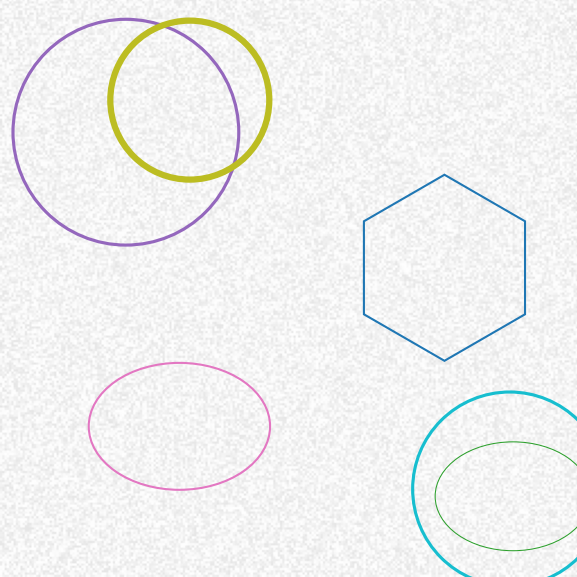[{"shape": "hexagon", "thickness": 1, "radius": 0.81, "center": [0.77, 0.535]}, {"shape": "oval", "thickness": 0.5, "radius": 0.67, "center": [0.888, 0.14]}, {"shape": "circle", "thickness": 1.5, "radius": 0.98, "center": [0.218, 0.77]}, {"shape": "oval", "thickness": 1, "radius": 0.78, "center": [0.311, 0.261]}, {"shape": "circle", "thickness": 3, "radius": 0.69, "center": [0.329, 0.826]}, {"shape": "circle", "thickness": 1.5, "radius": 0.84, "center": [0.883, 0.152]}]